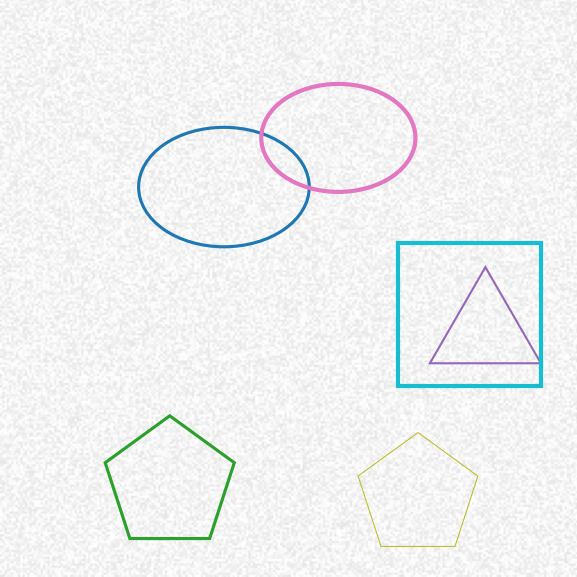[{"shape": "oval", "thickness": 1.5, "radius": 0.74, "center": [0.388, 0.675]}, {"shape": "pentagon", "thickness": 1.5, "radius": 0.59, "center": [0.294, 0.162]}, {"shape": "triangle", "thickness": 1, "radius": 0.55, "center": [0.841, 0.426]}, {"shape": "oval", "thickness": 2, "radius": 0.67, "center": [0.586, 0.76]}, {"shape": "pentagon", "thickness": 0.5, "radius": 0.55, "center": [0.724, 0.141]}, {"shape": "square", "thickness": 2, "radius": 0.62, "center": [0.813, 0.454]}]